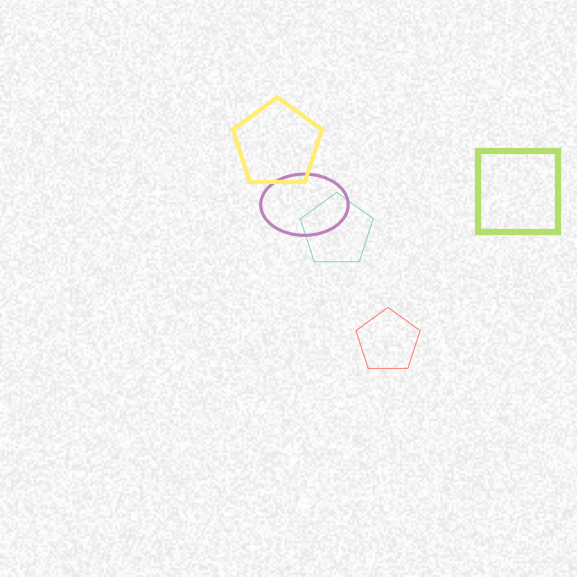[{"shape": "pentagon", "thickness": 0.5, "radius": 0.33, "center": [0.583, 0.6]}, {"shape": "pentagon", "thickness": 0.5, "radius": 0.29, "center": [0.672, 0.408]}, {"shape": "square", "thickness": 3, "radius": 0.35, "center": [0.897, 0.668]}, {"shape": "oval", "thickness": 1.5, "radius": 0.38, "center": [0.527, 0.645]}, {"shape": "pentagon", "thickness": 2, "radius": 0.41, "center": [0.48, 0.75]}]